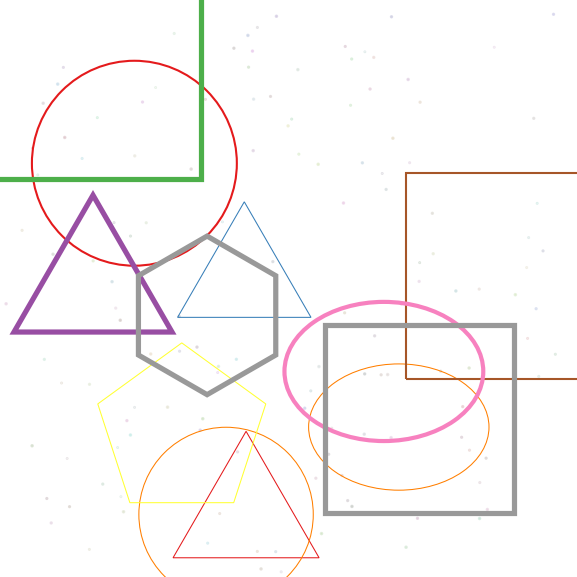[{"shape": "circle", "thickness": 1, "radius": 0.89, "center": [0.233, 0.716]}, {"shape": "triangle", "thickness": 0.5, "radius": 0.73, "center": [0.426, 0.106]}, {"shape": "triangle", "thickness": 0.5, "radius": 0.67, "center": [0.423, 0.516]}, {"shape": "square", "thickness": 2.5, "radius": 0.92, "center": [0.165, 0.873]}, {"shape": "triangle", "thickness": 2.5, "radius": 0.79, "center": [0.161, 0.503]}, {"shape": "oval", "thickness": 0.5, "radius": 0.78, "center": [0.691, 0.26]}, {"shape": "circle", "thickness": 0.5, "radius": 0.75, "center": [0.391, 0.108]}, {"shape": "pentagon", "thickness": 0.5, "radius": 0.76, "center": [0.315, 0.252]}, {"shape": "square", "thickness": 1, "radius": 0.89, "center": [0.881, 0.522]}, {"shape": "oval", "thickness": 2, "radius": 0.86, "center": [0.665, 0.356]}, {"shape": "hexagon", "thickness": 2.5, "radius": 0.69, "center": [0.359, 0.453]}, {"shape": "square", "thickness": 2.5, "radius": 0.82, "center": [0.726, 0.274]}]